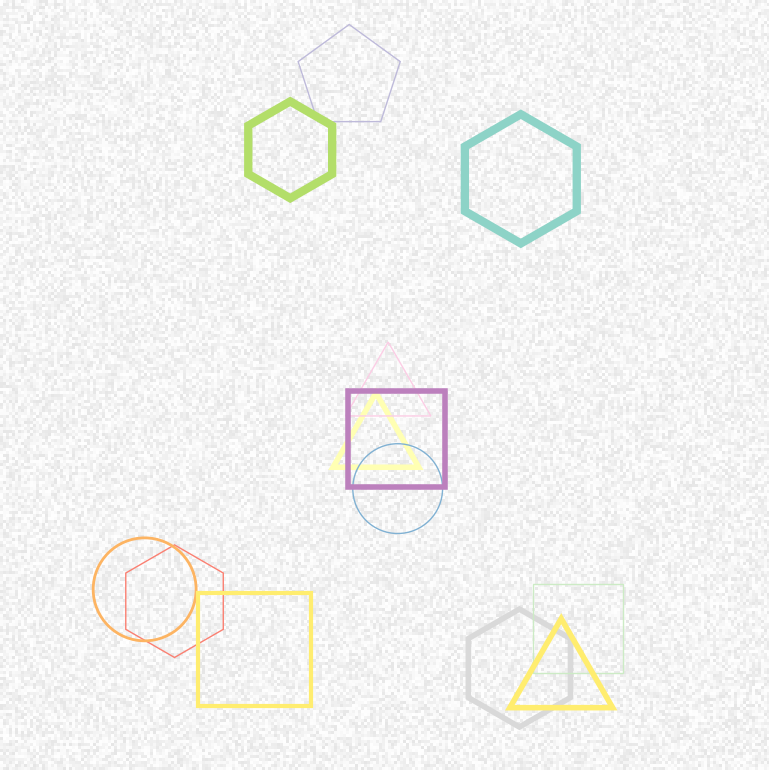[{"shape": "hexagon", "thickness": 3, "radius": 0.42, "center": [0.676, 0.768]}, {"shape": "triangle", "thickness": 2, "radius": 0.32, "center": [0.488, 0.425]}, {"shape": "pentagon", "thickness": 0.5, "radius": 0.35, "center": [0.453, 0.898]}, {"shape": "hexagon", "thickness": 0.5, "radius": 0.37, "center": [0.227, 0.219]}, {"shape": "circle", "thickness": 0.5, "radius": 0.29, "center": [0.516, 0.365]}, {"shape": "circle", "thickness": 1, "radius": 0.33, "center": [0.188, 0.235]}, {"shape": "hexagon", "thickness": 3, "radius": 0.31, "center": [0.377, 0.805]}, {"shape": "triangle", "thickness": 0.5, "radius": 0.32, "center": [0.504, 0.492]}, {"shape": "hexagon", "thickness": 2, "radius": 0.38, "center": [0.675, 0.132]}, {"shape": "square", "thickness": 2, "radius": 0.31, "center": [0.515, 0.43]}, {"shape": "square", "thickness": 0.5, "radius": 0.29, "center": [0.751, 0.184]}, {"shape": "square", "thickness": 1.5, "radius": 0.37, "center": [0.331, 0.156]}, {"shape": "triangle", "thickness": 2, "radius": 0.39, "center": [0.729, 0.119]}]